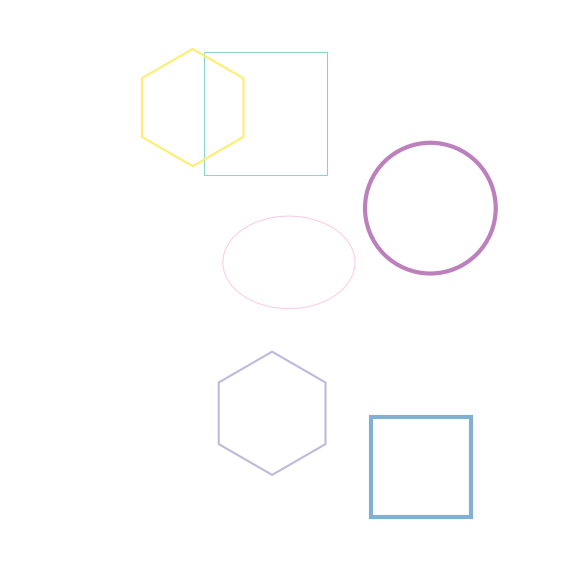[{"shape": "square", "thickness": 0.5, "radius": 0.53, "center": [0.46, 0.802]}, {"shape": "hexagon", "thickness": 1, "radius": 0.53, "center": [0.471, 0.283]}, {"shape": "square", "thickness": 2, "radius": 0.43, "center": [0.729, 0.19]}, {"shape": "oval", "thickness": 0.5, "radius": 0.57, "center": [0.5, 0.545]}, {"shape": "circle", "thickness": 2, "radius": 0.57, "center": [0.745, 0.639]}, {"shape": "hexagon", "thickness": 1, "radius": 0.51, "center": [0.334, 0.813]}]